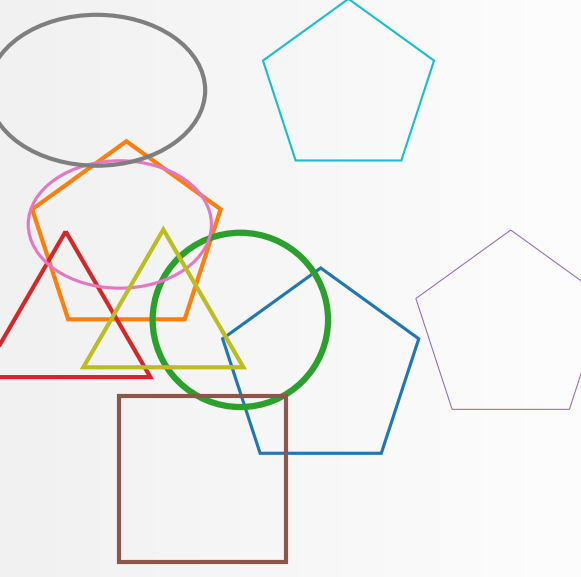[{"shape": "pentagon", "thickness": 1.5, "radius": 0.89, "center": [0.552, 0.358]}, {"shape": "pentagon", "thickness": 2, "radius": 0.85, "center": [0.217, 0.584]}, {"shape": "circle", "thickness": 3, "radius": 0.75, "center": [0.413, 0.445]}, {"shape": "triangle", "thickness": 2, "radius": 0.84, "center": [0.113, 0.43]}, {"shape": "pentagon", "thickness": 0.5, "radius": 0.86, "center": [0.879, 0.429]}, {"shape": "square", "thickness": 2, "radius": 0.72, "center": [0.348, 0.169]}, {"shape": "oval", "thickness": 1.5, "radius": 0.79, "center": [0.206, 0.61]}, {"shape": "oval", "thickness": 2, "radius": 0.93, "center": [0.166, 0.843]}, {"shape": "triangle", "thickness": 2, "radius": 0.79, "center": [0.281, 0.443]}, {"shape": "pentagon", "thickness": 1, "radius": 0.77, "center": [0.6, 0.846]}]